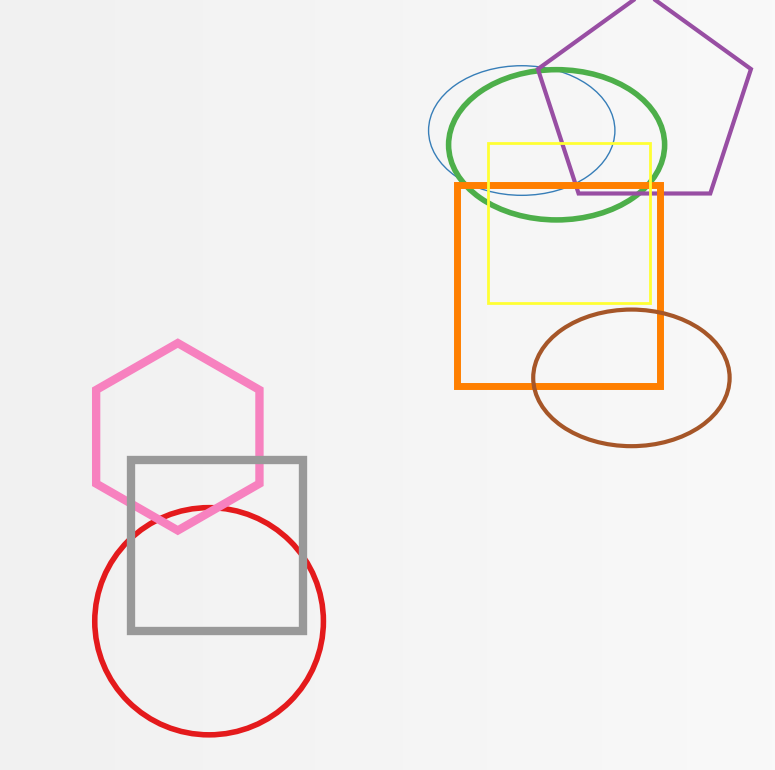[{"shape": "circle", "thickness": 2, "radius": 0.74, "center": [0.27, 0.193]}, {"shape": "oval", "thickness": 0.5, "radius": 0.6, "center": [0.673, 0.83]}, {"shape": "oval", "thickness": 2, "radius": 0.7, "center": [0.718, 0.812]}, {"shape": "pentagon", "thickness": 1.5, "radius": 0.72, "center": [0.832, 0.866]}, {"shape": "square", "thickness": 2.5, "radius": 0.65, "center": [0.721, 0.629]}, {"shape": "square", "thickness": 1, "radius": 0.52, "center": [0.735, 0.71]}, {"shape": "oval", "thickness": 1.5, "radius": 0.63, "center": [0.815, 0.509]}, {"shape": "hexagon", "thickness": 3, "radius": 0.61, "center": [0.229, 0.433]}, {"shape": "square", "thickness": 3, "radius": 0.56, "center": [0.28, 0.292]}]